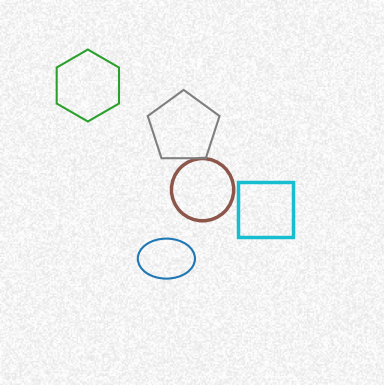[{"shape": "oval", "thickness": 1.5, "radius": 0.37, "center": [0.432, 0.328]}, {"shape": "hexagon", "thickness": 1.5, "radius": 0.47, "center": [0.228, 0.778]}, {"shape": "circle", "thickness": 2.5, "radius": 0.4, "center": [0.526, 0.507]}, {"shape": "pentagon", "thickness": 1.5, "radius": 0.49, "center": [0.477, 0.668]}, {"shape": "square", "thickness": 2.5, "radius": 0.36, "center": [0.689, 0.455]}]